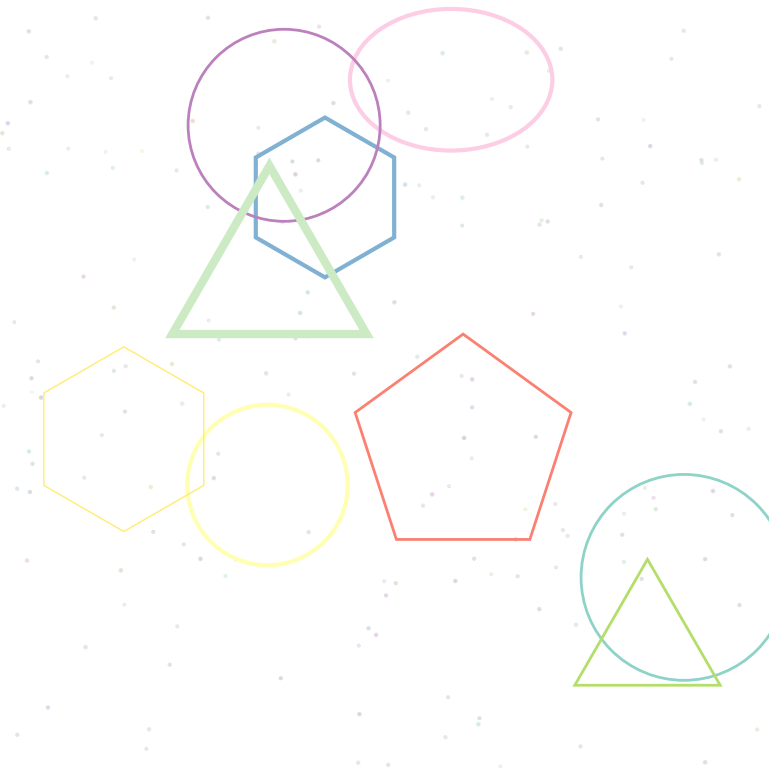[{"shape": "circle", "thickness": 1, "radius": 0.67, "center": [0.888, 0.25]}, {"shape": "circle", "thickness": 1.5, "radius": 0.52, "center": [0.347, 0.37]}, {"shape": "pentagon", "thickness": 1, "radius": 0.74, "center": [0.601, 0.419]}, {"shape": "hexagon", "thickness": 1.5, "radius": 0.52, "center": [0.422, 0.744]}, {"shape": "triangle", "thickness": 1, "radius": 0.55, "center": [0.841, 0.165]}, {"shape": "oval", "thickness": 1.5, "radius": 0.66, "center": [0.586, 0.896]}, {"shape": "circle", "thickness": 1, "radius": 0.62, "center": [0.369, 0.837]}, {"shape": "triangle", "thickness": 3, "radius": 0.73, "center": [0.35, 0.639]}, {"shape": "hexagon", "thickness": 0.5, "radius": 0.6, "center": [0.161, 0.43]}]